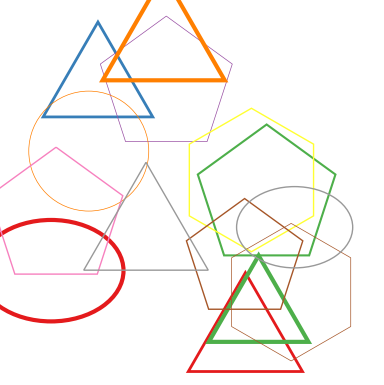[{"shape": "triangle", "thickness": 2, "radius": 0.86, "center": [0.637, 0.121]}, {"shape": "oval", "thickness": 3, "radius": 0.94, "center": [0.133, 0.297]}, {"shape": "triangle", "thickness": 2, "radius": 0.82, "center": [0.254, 0.778]}, {"shape": "pentagon", "thickness": 1.5, "radius": 0.94, "center": [0.693, 0.489]}, {"shape": "triangle", "thickness": 3, "radius": 0.75, "center": [0.672, 0.187]}, {"shape": "pentagon", "thickness": 0.5, "radius": 0.9, "center": [0.432, 0.778]}, {"shape": "circle", "thickness": 0.5, "radius": 0.78, "center": [0.231, 0.608]}, {"shape": "triangle", "thickness": 3, "radius": 0.92, "center": [0.425, 0.883]}, {"shape": "hexagon", "thickness": 1, "radius": 0.93, "center": [0.653, 0.532]}, {"shape": "pentagon", "thickness": 1, "radius": 0.79, "center": [0.635, 0.325]}, {"shape": "hexagon", "thickness": 0.5, "radius": 0.89, "center": [0.756, 0.241]}, {"shape": "pentagon", "thickness": 1, "radius": 0.91, "center": [0.146, 0.435]}, {"shape": "triangle", "thickness": 1, "radius": 0.93, "center": [0.379, 0.392]}, {"shape": "oval", "thickness": 1, "radius": 0.75, "center": [0.765, 0.41]}]